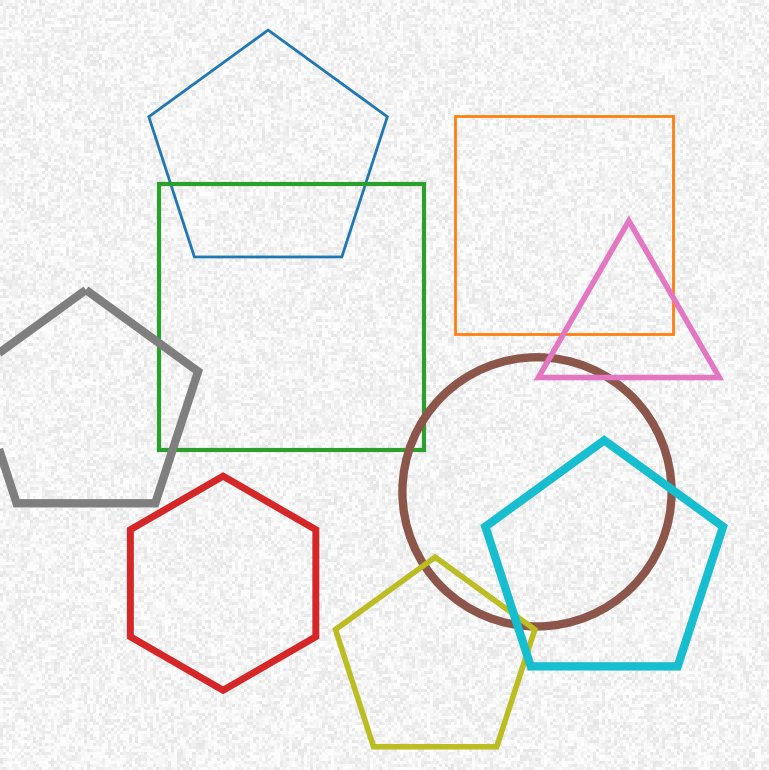[{"shape": "pentagon", "thickness": 1, "radius": 0.81, "center": [0.348, 0.798]}, {"shape": "square", "thickness": 1, "radius": 0.71, "center": [0.732, 0.708]}, {"shape": "square", "thickness": 1.5, "radius": 0.86, "center": [0.378, 0.588]}, {"shape": "hexagon", "thickness": 2.5, "radius": 0.7, "center": [0.29, 0.243]}, {"shape": "circle", "thickness": 3, "radius": 0.87, "center": [0.697, 0.361]}, {"shape": "triangle", "thickness": 2, "radius": 0.68, "center": [0.817, 0.578]}, {"shape": "pentagon", "thickness": 3, "radius": 0.77, "center": [0.112, 0.47]}, {"shape": "pentagon", "thickness": 2, "radius": 0.68, "center": [0.565, 0.14]}, {"shape": "pentagon", "thickness": 3, "radius": 0.81, "center": [0.785, 0.266]}]